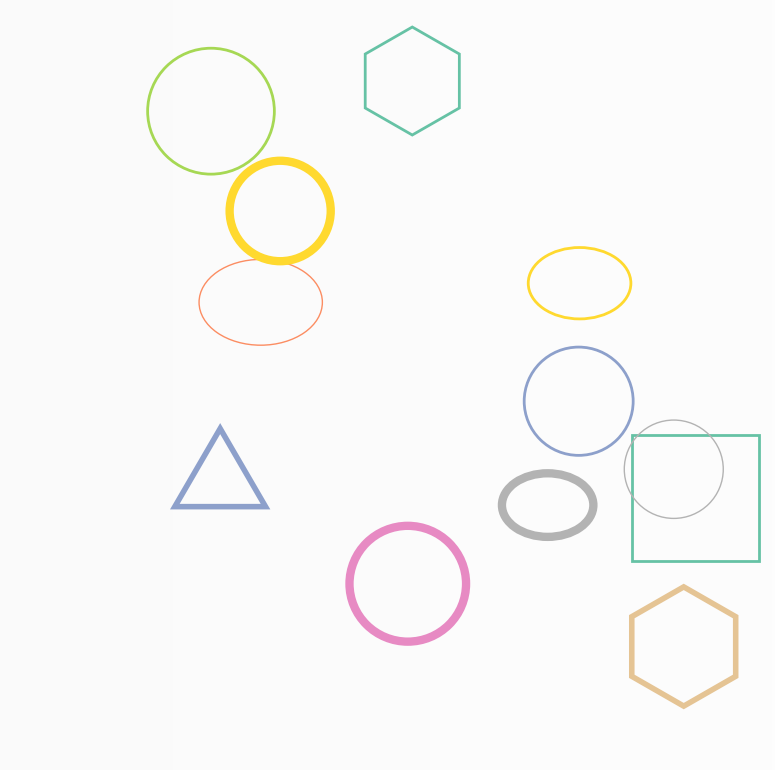[{"shape": "hexagon", "thickness": 1, "radius": 0.35, "center": [0.532, 0.895]}, {"shape": "square", "thickness": 1, "radius": 0.41, "center": [0.897, 0.353]}, {"shape": "oval", "thickness": 0.5, "radius": 0.4, "center": [0.336, 0.607]}, {"shape": "circle", "thickness": 1, "radius": 0.35, "center": [0.747, 0.479]}, {"shape": "triangle", "thickness": 2, "radius": 0.34, "center": [0.284, 0.376]}, {"shape": "circle", "thickness": 3, "radius": 0.38, "center": [0.526, 0.242]}, {"shape": "circle", "thickness": 1, "radius": 0.41, "center": [0.272, 0.856]}, {"shape": "circle", "thickness": 3, "radius": 0.33, "center": [0.362, 0.726]}, {"shape": "oval", "thickness": 1, "radius": 0.33, "center": [0.748, 0.632]}, {"shape": "hexagon", "thickness": 2, "radius": 0.39, "center": [0.882, 0.16]}, {"shape": "circle", "thickness": 0.5, "radius": 0.32, "center": [0.869, 0.391]}, {"shape": "oval", "thickness": 3, "radius": 0.29, "center": [0.707, 0.344]}]